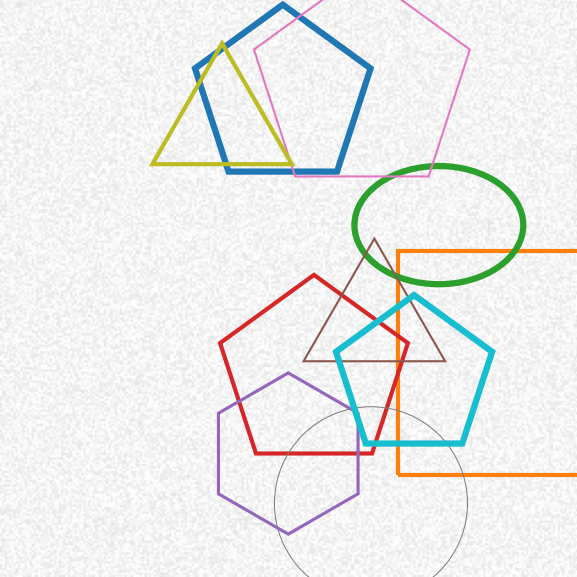[{"shape": "pentagon", "thickness": 3, "radius": 0.8, "center": [0.49, 0.831]}, {"shape": "square", "thickness": 2, "radius": 0.97, "center": [0.883, 0.37]}, {"shape": "oval", "thickness": 3, "radius": 0.73, "center": [0.76, 0.609]}, {"shape": "pentagon", "thickness": 2, "radius": 0.85, "center": [0.544, 0.352]}, {"shape": "hexagon", "thickness": 1.5, "radius": 0.7, "center": [0.499, 0.214]}, {"shape": "triangle", "thickness": 1, "radius": 0.71, "center": [0.648, 0.444]}, {"shape": "pentagon", "thickness": 1, "radius": 0.98, "center": [0.627, 0.853]}, {"shape": "circle", "thickness": 0.5, "radius": 0.84, "center": [0.642, 0.128]}, {"shape": "triangle", "thickness": 2, "radius": 0.7, "center": [0.385, 0.785]}, {"shape": "pentagon", "thickness": 3, "radius": 0.71, "center": [0.717, 0.346]}]